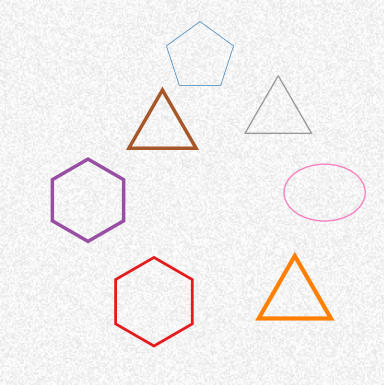[{"shape": "hexagon", "thickness": 2, "radius": 0.57, "center": [0.4, 0.216]}, {"shape": "pentagon", "thickness": 0.5, "radius": 0.46, "center": [0.519, 0.852]}, {"shape": "hexagon", "thickness": 2.5, "radius": 0.53, "center": [0.229, 0.48]}, {"shape": "triangle", "thickness": 3, "radius": 0.54, "center": [0.766, 0.227]}, {"shape": "triangle", "thickness": 2.5, "radius": 0.5, "center": [0.422, 0.665]}, {"shape": "oval", "thickness": 1, "radius": 0.53, "center": [0.843, 0.5]}, {"shape": "triangle", "thickness": 1, "radius": 0.5, "center": [0.723, 0.704]}]